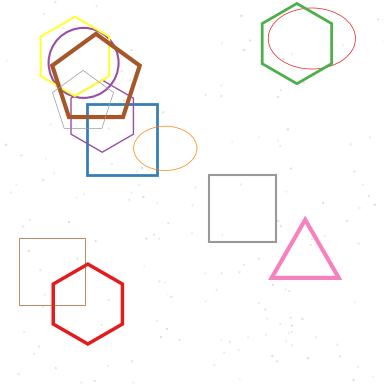[{"shape": "oval", "thickness": 0.5, "radius": 0.57, "center": [0.81, 0.9]}, {"shape": "hexagon", "thickness": 2.5, "radius": 0.52, "center": [0.228, 0.21]}, {"shape": "square", "thickness": 2, "radius": 0.46, "center": [0.316, 0.637]}, {"shape": "hexagon", "thickness": 2, "radius": 0.52, "center": [0.771, 0.887]}, {"shape": "hexagon", "thickness": 1, "radius": 0.47, "center": [0.266, 0.698]}, {"shape": "circle", "thickness": 1.5, "radius": 0.45, "center": [0.217, 0.837]}, {"shape": "oval", "thickness": 0.5, "radius": 0.41, "center": [0.429, 0.615]}, {"shape": "hexagon", "thickness": 1.5, "radius": 0.51, "center": [0.195, 0.854]}, {"shape": "square", "thickness": 0.5, "radius": 0.43, "center": [0.135, 0.294]}, {"shape": "pentagon", "thickness": 3, "radius": 0.6, "center": [0.249, 0.793]}, {"shape": "triangle", "thickness": 3, "radius": 0.5, "center": [0.793, 0.329]}, {"shape": "square", "thickness": 1.5, "radius": 0.43, "center": [0.63, 0.458]}, {"shape": "pentagon", "thickness": 0.5, "radius": 0.42, "center": [0.216, 0.734]}]